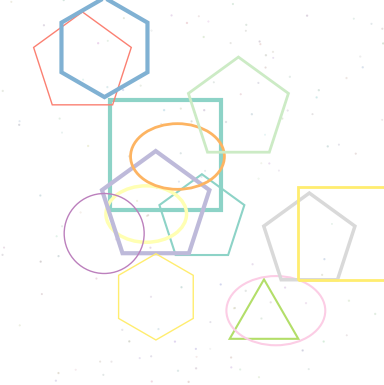[{"shape": "square", "thickness": 3, "radius": 0.72, "center": [0.43, 0.598]}, {"shape": "pentagon", "thickness": 1.5, "radius": 0.58, "center": [0.524, 0.431]}, {"shape": "oval", "thickness": 2.5, "radius": 0.52, "center": [0.38, 0.444]}, {"shape": "pentagon", "thickness": 3, "radius": 0.73, "center": [0.404, 0.461]}, {"shape": "pentagon", "thickness": 1, "radius": 0.67, "center": [0.214, 0.836]}, {"shape": "hexagon", "thickness": 3, "radius": 0.64, "center": [0.271, 0.877]}, {"shape": "oval", "thickness": 2, "radius": 0.61, "center": [0.461, 0.594]}, {"shape": "triangle", "thickness": 1.5, "radius": 0.51, "center": [0.686, 0.171]}, {"shape": "oval", "thickness": 1.5, "radius": 0.64, "center": [0.716, 0.193]}, {"shape": "pentagon", "thickness": 2.5, "radius": 0.62, "center": [0.803, 0.374]}, {"shape": "circle", "thickness": 1, "radius": 0.52, "center": [0.271, 0.394]}, {"shape": "pentagon", "thickness": 2, "radius": 0.68, "center": [0.619, 0.715]}, {"shape": "hexagon", "thickness": 1, "radius": 0.56, "center": [0.405, 0.229]}, {"shape": "square", "thickness": 2, "radius": 0.61, "center": [0.897, 0.393]}]